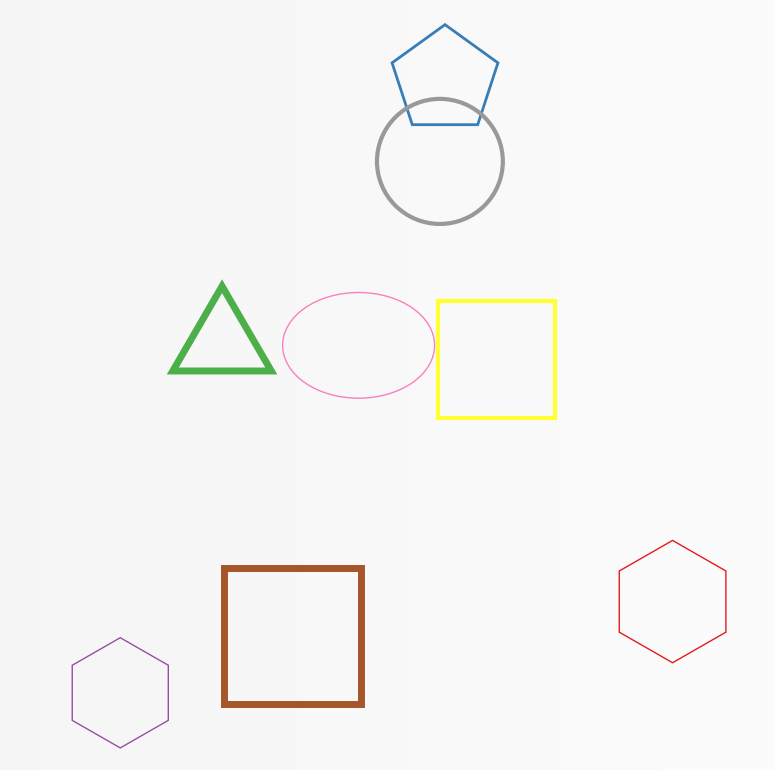[{"shape": "hexagon", "thickness": 0.5, "radius": 0.4, "center": [0.868, 0.219]}, {"shape": "pentagon", "thickness": 1, "radius": 0.36, "center": [0.574, 0.896]}, {"shape": "triangle", "thickness": 2.5, "radius": 0.37, "center": [0.287, 0.555]}, {"shape": "hexagon", "thickness": 0.5, "radius": 0.36, "center": [0.155, 0.1]}, {"shape": "square", "thickness": 1.5, "radius": 0.38, "center": [0.641, 0.533]}, {"shape": "square", "thickness": 2.5, "radius": 0.44, "center": [0.377, 0.174]}, {"shape": "oval", "thickness": 0.5, "radius": 0.49, "center": [0.463, 0.551]}, {"shape": "circle", "thickness": 1.5, "radius": 0.41, "center": [0.568, 0.79]}]